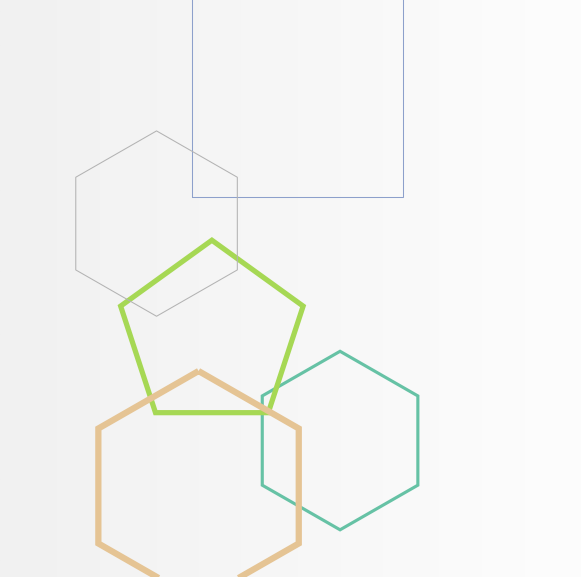[{"shape": "hexagon", "thickness": 1.5, "radius": 0.77, "center": [0.585, 0.236]}, {"shape": "square", "thickness": 0.5, "radius": 0.91, "center": [0.512, 0.839]}, {"shape": "pentagon", "thickness": 2.5, "radius": 0.83, "center": [0.365, 0.418]}, {"shape": "hexagon", "thickness": 3, "radius": 1.0, "center": [0.342, 0.158]}, {"shape": "hexagon", "thickness": 0.5, "radius": 0.8, "center": [0.269, 0.612]}]